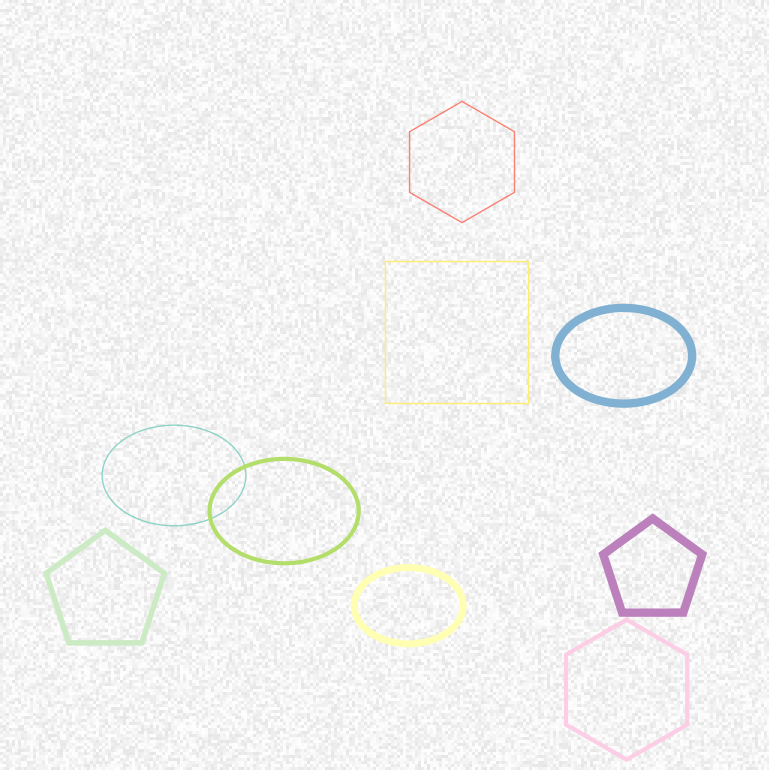[{"shape": "oval", "thickness": 0.5, "radius": 0.47, "center": [0.226, 0.383]}, {"shape": "oval", "thickness": 2.5, "radius": 0.35, "center": [0.531, 0.213]}, {"shape": "hexagon", "thickness": 0.5, "radius": 0.39, "center": [0.6, 0.79]}, {"shape": "oval", "thickness": 3, "radius": 0.44, "center": [0.81, 0.538]}, {"shape": "oval", "thickness": 1.5, "radius": 0.48, "center": [0.369, 0.336]}, {"shape": "hexagon", "thickness": 1.5, "radius": 0.45, "center": [0.814, 0.104]}, {"shape": "pentagon", "thickness": 3, "radius": 0.34, "center": [0.848, 0.259]}, {"shape": "pentagon", "thickness": 2, "radius": 0.4, "center": [0.137, 0.23]}, {"shape": "square", "thickness": 0.5, "radius": 0.46, "center": [0.593, 0.569]}]